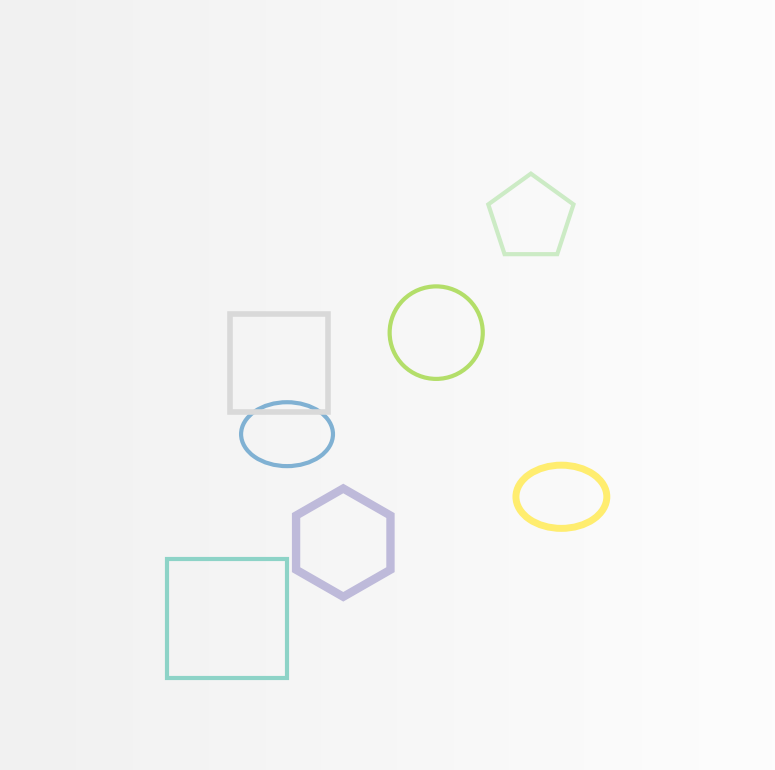[{"shape": "square", "thickness": 1.5, "radius": 0.39, "center": [0.293, 0.197]}, {"shape": "hexagon", "thickness": 3, "radius": 0.35, "center": [0.443, 0.295]}, {"shape": "oval", "thickness": 1.5, "radius": 0.3, "center": [0.37, 0.436]}, {"shape": "circle", "thickness": 1.5, "radius": 0.3, "center": [0.563, 0.568]}, {"shape": "square", "thickness": 2, "radius": 0.32, "center": [0.36, 0.529]}, {"shape": "pentagon", "thickness": 1.5, "radius": 0.29, "center": [0.685, 0.717]}, {"shape": "oval", "thickness": 2.5, "radius": 0.29, "center": [0.724, 0.355]}]